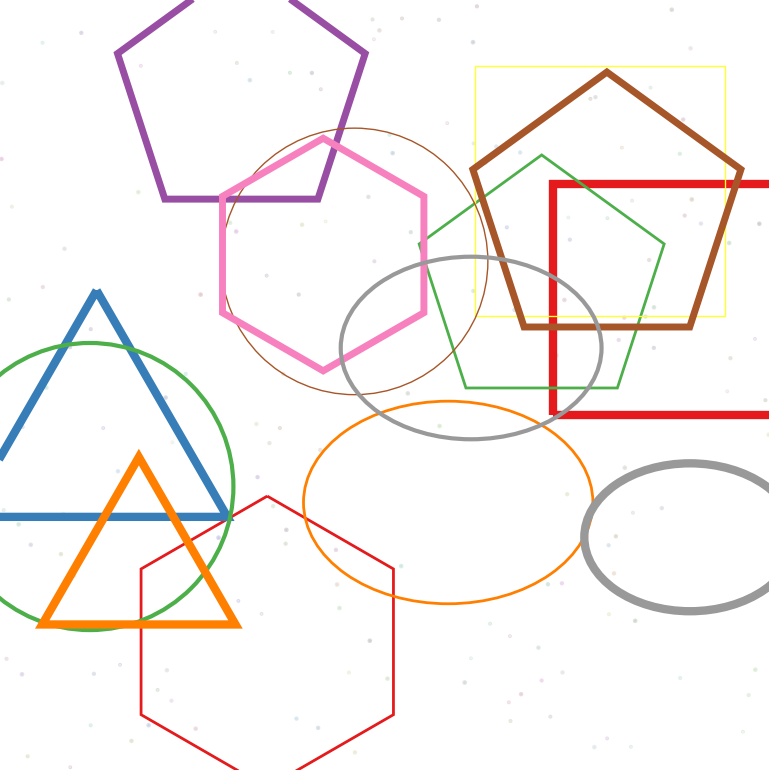[{"shape": "square", "thickness": 3, "radius": 0.75, "center": [0.868, 0.612]}, {"shape": "hexagon", "thickness": 1, "radius": 0.95, "center": [0.347, 0.166]}, {"shape": "triangle", "thickness": 3, "radius": 0.98, "center": [0.125, 0.427]}, {"shape": "pentagon", "thickness": 1, "radius": 0.84, "center": [0.703, 0.631]}, {"shape": "circle", "thickness": 1.5, "radius": 0.93, "center": [0.117, 0.368]}, {"shape": "pentagon", "thickness": 2.5, "radius": 0.85, "center": [0.313, 0.878]}, {"shape": "oval", "thickness": 1, "radius": 0.94, "center": [0.582, 0.347]}, {"shape": "triangle", "thickness": 3, "radius": 0.72, "center": [0.18, 0.261]}, {"shape": "square", "thickness": 0.5, "radius": 0.81, "center": [0.779, 0.752]}, {"shape": "circle", "thickness": 0.5, "radius": 0.87, "center": [0.461, 0.661]}, {"shape": "pentagon", "thickness": 2.5, "radius": 0.92, "center": [0.788, 0.723]}, {"shape": "hexagon", "thickness": 2.5, "radius": 0.76, "center": [0.42, 0.669]}, {"shape": "oval", "thickness": 3, "radius": 0.69, "center": [0.896, 0.302]}, {"shape": "oval", "thickness": 1.5, "radius": 0.85, "center": [0.612, 0.548]}]